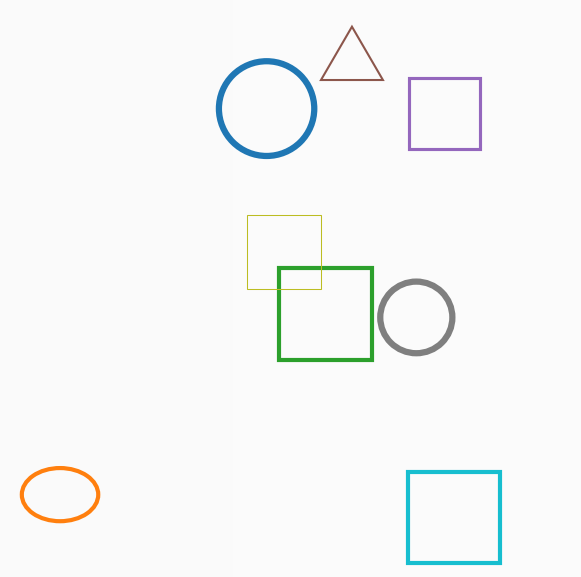[{"shape": "circle", "thickness": 3, "radius": 0.41, "center": [0.459, 0.811]}, {"shape": "oval", "thickness": 2, "radius": 0.33, "center": [0.103, 0.143]}, {"shape": "square", "thickness": 2, "radius": 0.4, "center": [0.561, 0.456]}, {"shape": "square", "thickness": 1.5, "radius": 0.31, "center": [0.764, 0.803]}, {"shape": "triangle", "thickness": 1, "radius": 0.31, "center": [0.606, 0.891]}, {"shape": "circle", "thickness": 3, "radius": 0.31, "center": [0.716, 0.449]}, {"shape": "square", "thickness": 0.5, "radius": 0.32, "center": [0.488, 0.562]}, {"shape": "square", "thickness": 2, "radius": 0.39, "center": [0.781, 0.102]}]